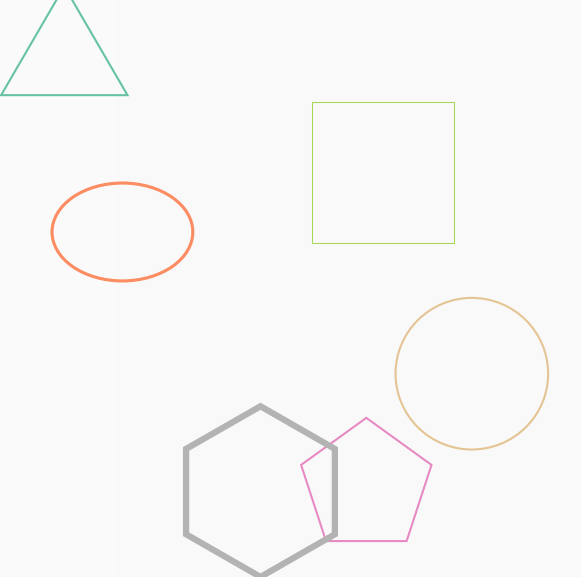[{"shape": "triangle", "thickness": 1, "radius": 0.63, "center": [0.111, 0.897]}, {"shape": "oval", "thickness": 1.5, "radius": 0.61, "center": [0.211, 0.597]}, {"shape": "pentagon", "thickness": 1, "radius": 0.59, "center": [0.63, 0.158]}, {"shape": "square", "thickness": 0.5, "radius": 0.61, "center": [0.659, 0.701]}, {"shape": "circle", "thickness": 1, "radius": 0.66, "center": [0.812, 0.352]}, {"shape": "hexagon", "thickness": 3, "radius": 0.74, "center": [0.448, 0.148]}]